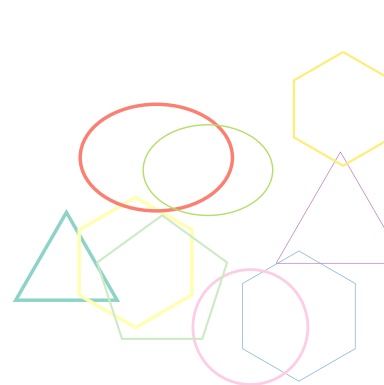[{"shape": "triangle", "thickness": 2.5, "radius": 0.76, "center": [0.173, 0.296]}, {"shape": "hexagon", "thickness": 2.5, "radius": 0.85, "center": [0.352, 0.318]}, {"shape": "oval", "thickness": 2.5, "radius": 0.99, "center": [0.406, 0.591]}, {"shape": "hexagon", "thickness": 0.5, "radius": 0.85, "center": [0.776, 0.179]}, {"shape": "oval", "thickness": 1, "radius": 0.84, "center": [0.54, 0.558]}, {"shape": "circle", "thickness": 2, "radius": 0.75, "center": [0.65, 0.15]}, {"shape": "triangle", "thickness": 0.5, "radius": 0.96, "center": [0.884, 0.413]}, {"shape": "pentagon", "thickness": 1.5, "radius": 0.89, "center": [0.421, 0.263]}, {"shape": "hexagon", "thickness": 1.5, "radius": 0.74, "center": [0.891, 0.717]}]